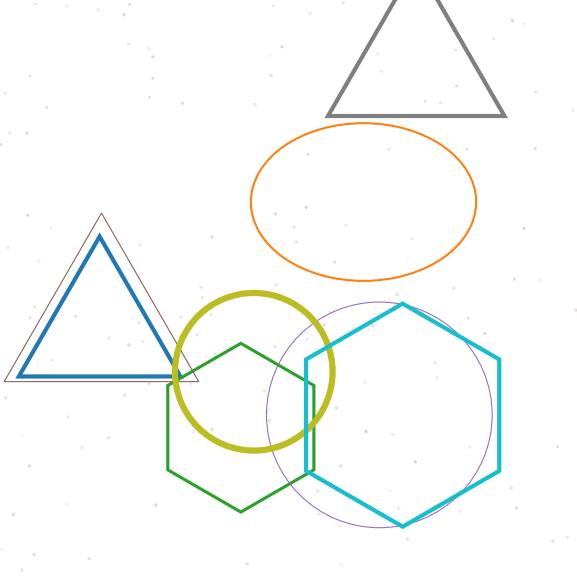[{"shape": "triangle", "thickness": 2, "radius": 0.81, "center": [0.173, 0.428]}, {"shape": "oval", "thickness": 1, "radius": 0.98, "center": [0.629, 0.649]}, {"shape": "hexagon", "thickness": 1.5, "radius": 0.73, "center": [0.417, 0.259]}, {"shape": "circle", "thickness": 0.5, "radius": 0.98, "center": [0.657, 0.281]}, {"shape": "triangle", "thickness": 0.5, "radius": 0.97, "center": [0.176, 0.436]}, {"shape": "triangle", "thickness": 2, "radius": 0.88, "center": [0.721, 0.886]}, {"shape": "circle", "thickness": 3, "radius": 0.68, "center": [0.439, 0.355]}, {"shape": "hexagon", "thickness": 2, "radius": 0.97, "center": [0.697, 0.28]}]